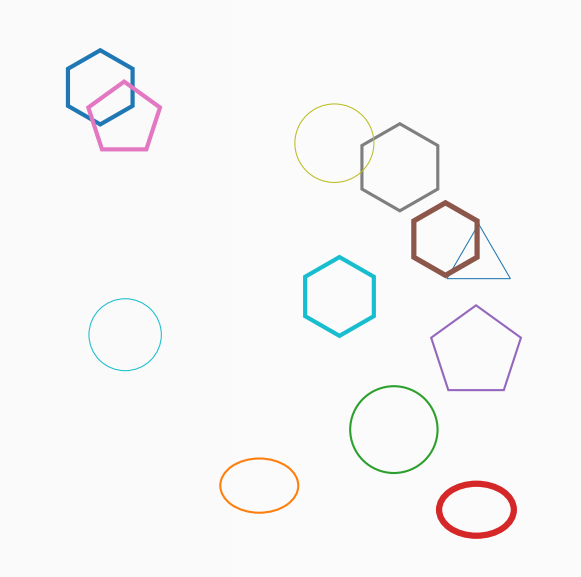[{"shape": "triangle", "thickness": 0.5, "radius": 0.32, "center": [0.824, 0.548]}, {"shape": "hexagon", "thickness": 2, "radius": 0.32, "center": [0.172, 0.848]}, {"shape": "oval", "thickness": 1, "radius": 0.34, "center": [0.446, 0.158]}, {"shape": "circle", "thickness": 1, "radius": 0.38, "center": [0.678, 0.255]}, {"shape": "oval", "thickness": 3, "radius": 0.32, "center": [0.82, 0.116]}, {"shape": "pentagon", "thickness": 1, "radius": 0.41, "center": [0.819, 0.389]}, {"shape": "hexagon", "thickness": 2.5, "radius": 0.31, "center": [0.766, 0.585]}, {"shape": "pentagon", "thickness": 2, "radius": 0.32, "center": [0.214, 0.793]}, {"shape": "hexagon", "thickness": 1.5, "radius": 0.38, "center": [0.688, 0.709]}, {"shape": "circle", "thickness": 0.5, "radius": 0.34, "center": [0.575, 0.751]}, {"shape": "circle", "thickness": 0.5, "radius": 0.31, "center": [0.215, 0.42]}, {"shape": "hexagon", "thickness": 2, "radius": 0.34, "center": [0.584, 0.486]}]